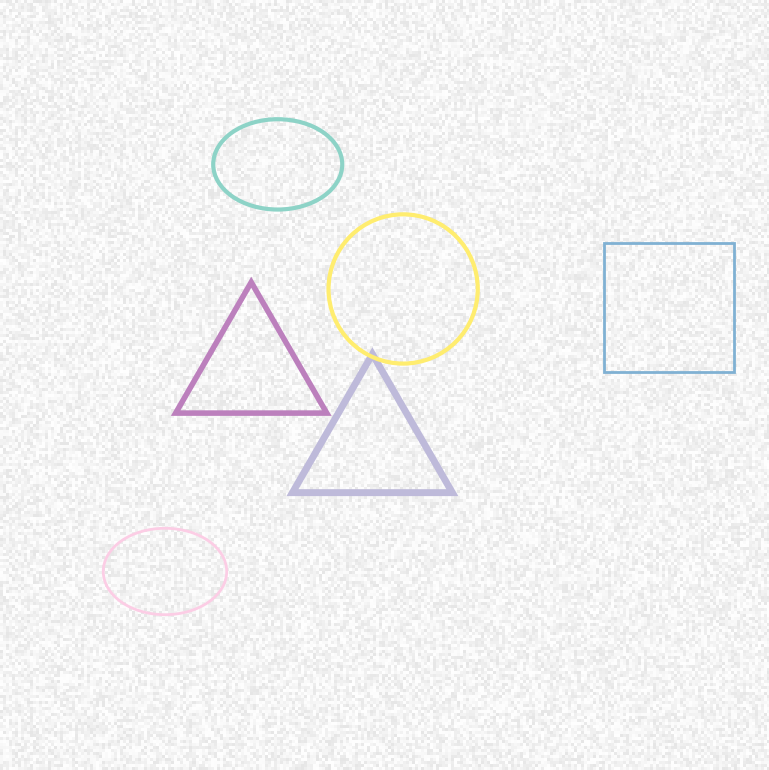[{"shape": "oval", "thickness": 1.5, "radius": 0.42, "center": [0.361, 0.787]}, {"shape": "triangle", "thickness": 2.5, "radius": 0.6, "center": [0.484, 0.42]}, {"shape": "square", "thickness": 1, "radius": 0.42, "center": [0.869, 0.601]}, {"shape": "oval", "thickness": 1, "radius": 0.4, "center": [0.214, 0.258]}, {"shape": "triangle", "thickness": 2, "radius": 0.57, "center": [0.326, 0.52]}, {"shape": "circle", "thickness": 1.5, "radius": 0.48, "center": [0.524, 0.625]}]